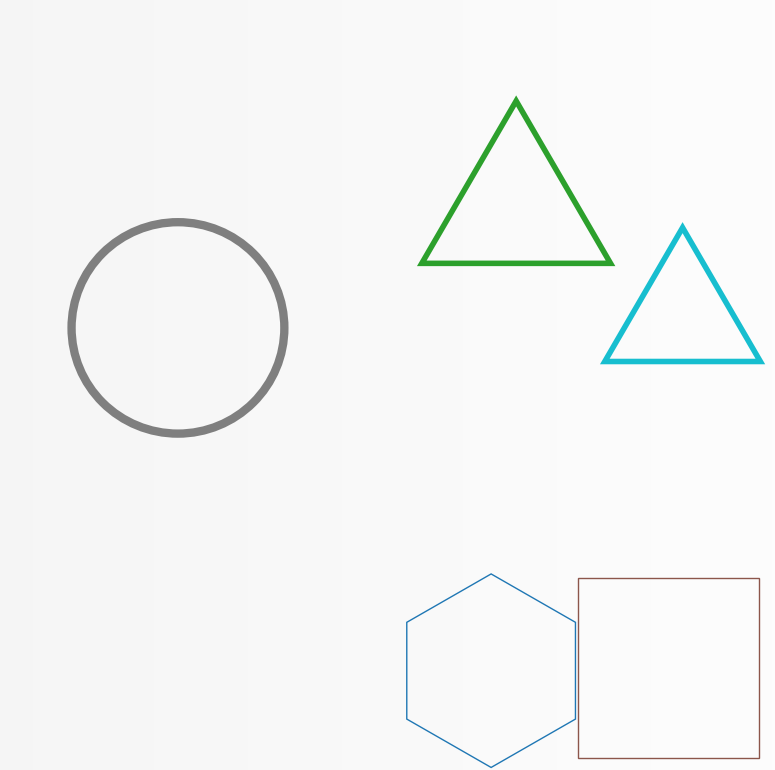[{"shape": "hexagon", "thickness": 0.5, "radius": 0.63, "center": [0.634, 0.129]}, {"shape": "triangle", "thickness": 2, "radius": 0.7, "center": [0.666, 0.728]}, {"shape": "square", "thickness": 0.5, "radius": 0.58, "center": [0.862, 0.132]}, {"shape": "circle", "thickness": 3, "radius": 0.69, "center": [0.23, 0.574]}, {"shape": "triangle", "thickness": 2, "radius": 0.58, "center": [0.881, 0.588]}]